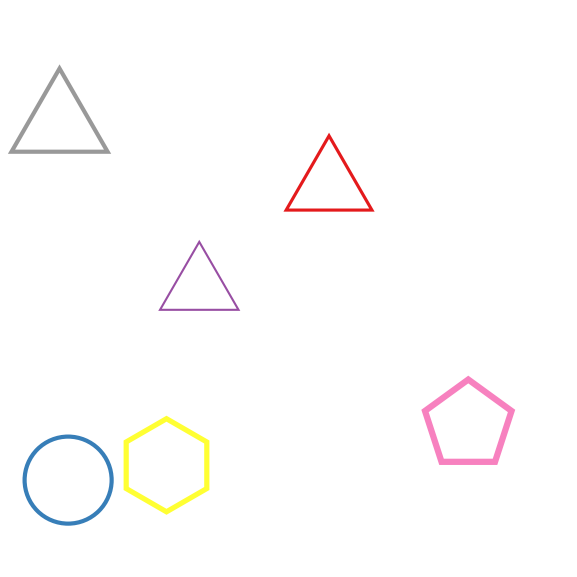[{"shape": "triangle", "thickness": 1.5, "radius": 0.43, "center": [0.57, 0.678]}, {"shape": "circle", "thickness": 2, "radius": 0.38, "center": [0.118, 0.168]}, {"shape": "triangle", "thickness": 1, "radius": 0.39, "center": [0.345, 0.502]}, {"shape": "hexagon", "thickness": 2.5, "radius": 0.4, "center": [0.288, 0.194]}, {"shape": "pentagon", "thickness": 3, "radius": 0.39, "center": [0.811, 0.263]}, {"shape": "triangle", "thickness": 2, "radius": 0.48, "center": [0.103, 0.784]}]